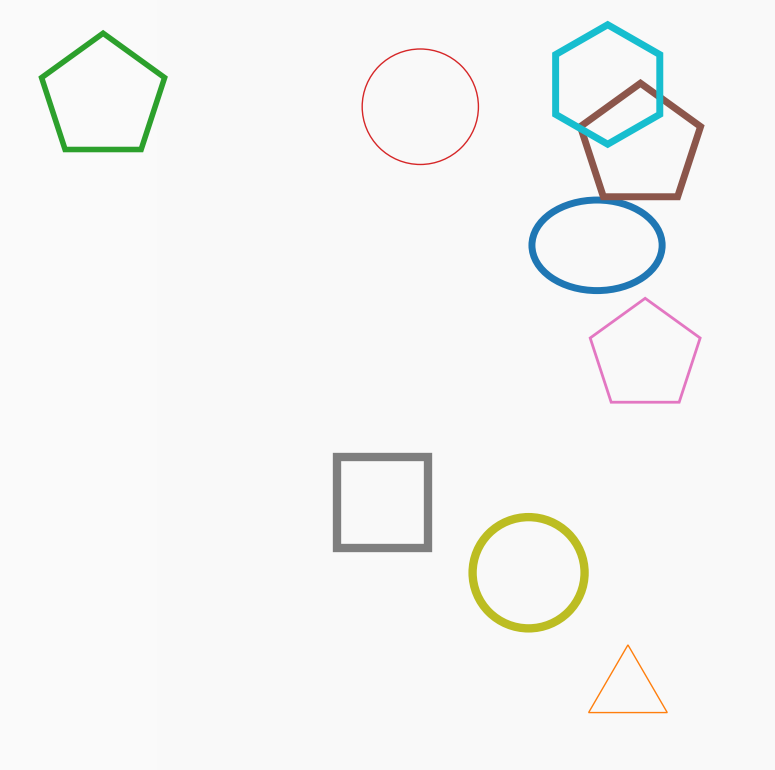[{"shape": "oval", "thickness": 2.5, "radius": 0.42, "center": [0.77, 0.681]}, {"shape": "triangle", "thickness": 0.5, "radius": 0.29, "center": [0.81, 0.104]}, {"shape": "pentagon", "thickness": 2, "radius": 0.42, "center": [0.133, 0.873]}, {"shape": "circle", "thickness": 0.5, "radius": 0.37, "center": [0.542, 0.861]}, {"shape": "pentagon", "thickness": 2.5, "radius": 0.41, "center": [0.826, 0.81]}, {"shape": "pentagon", "thickness": 1, "radius": 0.37, "center": [0.832, 0.538]}, {"shape": "square", "thickness": 3, "radius": 0.29, "center": [0.494, 0.348]}, {"shape": "circle", "thickness": 3, "radius": 0.36, "center": [0.682, 0.256]}, {"shape": "hexagon", "thickness": 2.5, "radius": 0.39, "center": [0.784, 0.89]}]